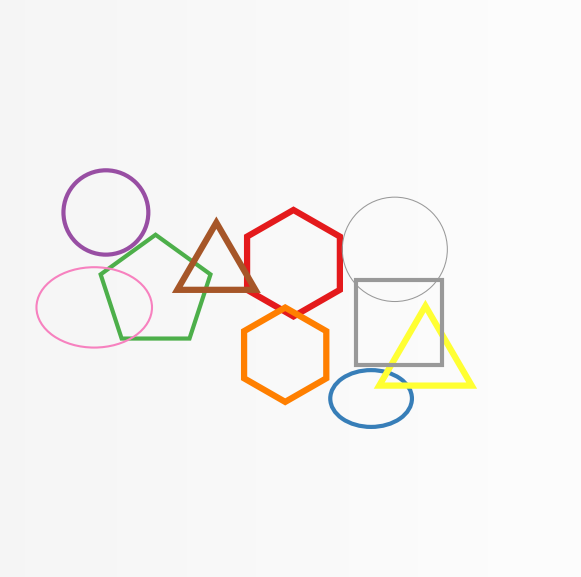[{"shape": "hexagon", "thickness": 3, "radius": 0.46, "center": [0.505, 0.543]}, {"shape": "oval", "thickness": 2, "radius": 0.35, "center": [0.638, 0.309]}, {"shape": "pentagon", "thickness": 2, "radius": 0.5, "center": [0.268, 0.493]}, {"shape": "circle", "thickness": 2, "radius": 0.37, "center": [0.182, 0.631]}, {"shape": "hexagon", "thickness": 3, "radius": 0.41, "center": [0.491, 0.385]}, {"shape": "triangle", "thickness": 3, "radius": 0.46, "center": [0.732, 0.377]}, {"shape": "triangle", "thickness": 3, "radius": 0.39, "center": [0.372, 0.536]}, {"shape": "oval", "thickness": 1, "radius": 0.5, "center": [0.162, 0.467]}, {"shape": "circle", "thickness": 0.5, "radius": 0.45, "center": [0.679, 0.567]}, {"shape": "square", "thickness": 2, "radius": 0.37, "center": [0.687, 0.441]}]